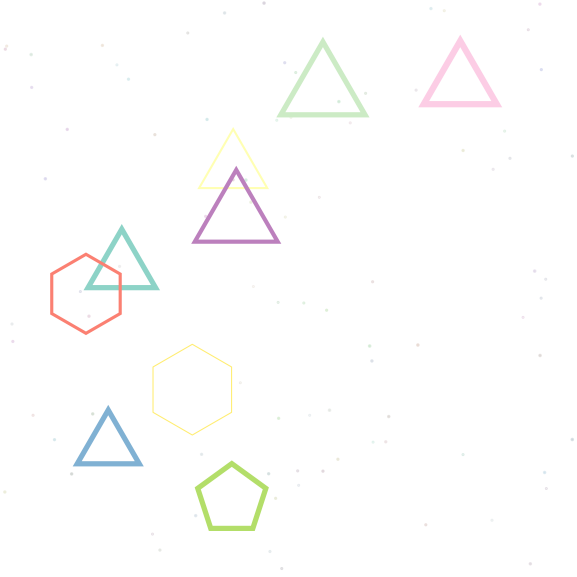[{"shape": "triangle", "thickness": 2.5, "radius": 0.34, "center": [0.211, 0.535]}, {"shape": "triangle", "thickness": 1, "radius": 0.34, "center": [0.404, 0.708]}, {"shape": "hexagon", "thickness": 1.5, "radius": 0.34, "center": [0.149, 0.49]}, {"shape": "triangle", "thickness": 2.5, "radius": 0.31, "center": [0.187, 0.227]}, {"shape": "pentagon", "thickness": 2.5, "radius": 0.31, "center": [0.401, 0.134]}, {"shape": "triangle", "thickness": 3, "radius": 0.37, "center": [0.797, 0.855]}, {"shape": "triangle", "thickness": 2, "radius": 0.41, "center": [0.409, 0.622]}, {"shape": "triangle", "thickness": 2.5, "radius": 0.42, "center": [0.559, 0.842]}, {"shape": "hexagon", "thickness": 0.5, "radius": 0.39, "center": [0.333, 0.324]}]